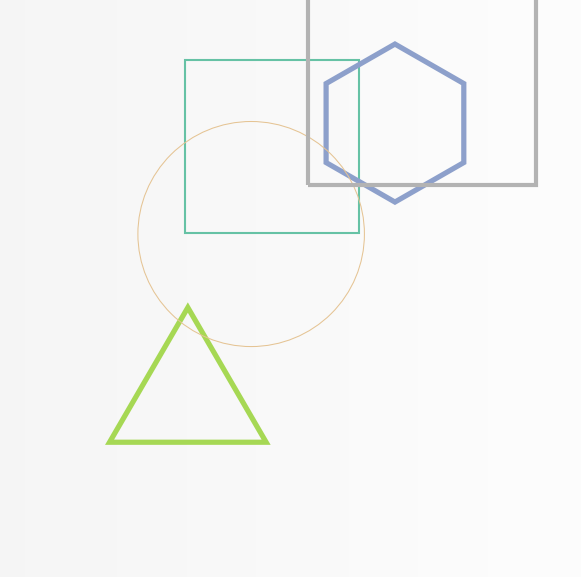[{"shape": "square", "thickness": 1, "radius": 0.75, "center": [0.468, 0.746]}, {"shape": "hexagon", "thickness": 2.5, "radius": 0.68, "center": [0.679, 0.786]}, {"shape": "triangle", "thickness": 2.5, "radius": 0.78, "center": [0.323, 0.311]}, {"shape": "circle", "thickness": 0.5, "radius": 0.97, "center": [0.432, 0.594]}, {"shape": "square", "thickness": 2, "radius": 0.98, "center": [0.726, 0.875]}]